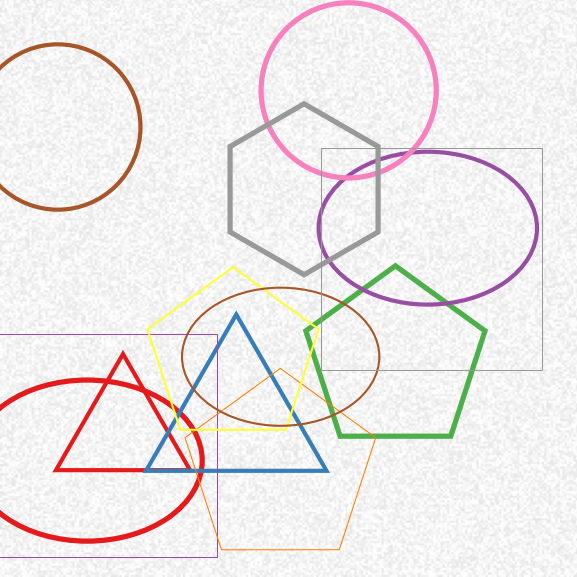[{"shape": "triangle", "thickness": 2, "radius": 0.67, "center": [0.213, 0.252]}, {"shape": "oval", "thickness": 2.5, "radius": 1.0, "center": [0.151, 0.202]}, {"shape": "triangle", "thickness": 2, "radius": 0.9, "center": [0.409, 0.274]}, {"shape": "pentagon", "thickness": 2.5, "radius": 0.82, "center": [0.685, 0.376]}, {"shape": "oval", "thickness": 2, "radius": 0.95, "center": [0.741, 0.604]}, {"shape": "square", "thickness": 0.5, "radius": 0.96, "center": [0.183, 0.228]}, {"shape": "pentagon", "thickness": 0.5, "radius": 0.87, "center": [0.485, 0.188]}, {"shape": "pentagon", "thickness": 1, "radius": 0.78, "center": [0.404, 0.381]}, {"shape": "circle", "thickness": 2, "radius": 0.72, "center": [0.1, 0.779]}, {"shape": "oval", "thickness": 1, "radius": 0.85, "center": [0.486, 0.381]}, {"shape": "circle", "thickness": 2.5, "radius": 0.76, "center": [0.604, 0.843]}, {"shape": "square", "thickness": 0.5, "radius": 0.96, "center": [0.747, 0.551]}, {"shape": "hexagon", "thickness": 2.5, "radius": 0.74, "center": [0.527, 0.671]}]